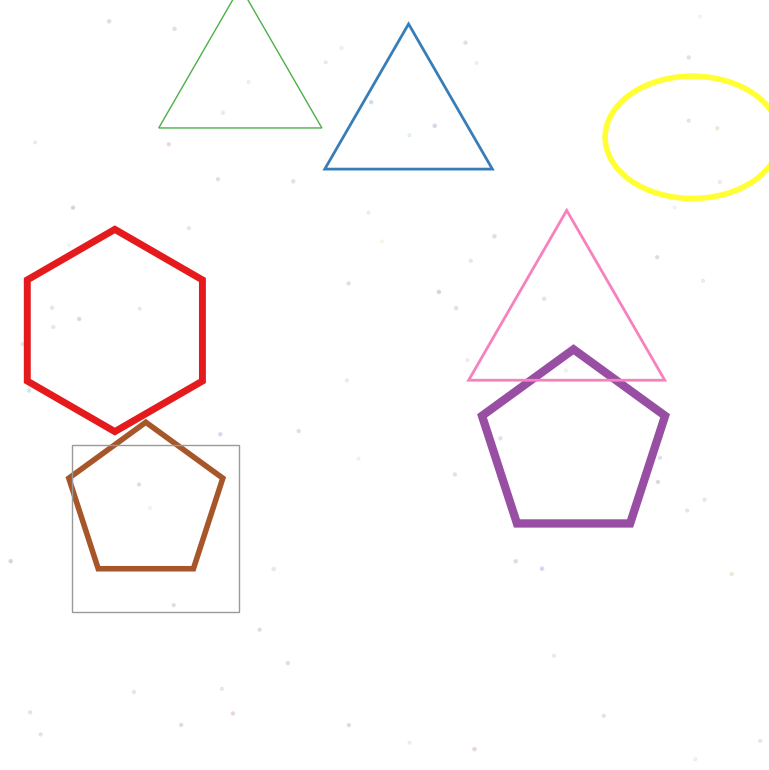[{"shape": "hexagon", "thickness": 2.5, "radius": 0.66, "center": [0.149, 0.571]}, {"shape": "triangle", "thickness": 1, "radius": 0.63, "center": [0.531, 0.843]}, {"shape": "triangle", "thickness": 0.5, "radius": 0.61, "center": [0.312, 0.895]}, {"shape": "pentagon", "thickness": 3, "radius": 0.63, "center": [0.745, 0.421]}, {"shape": "oval", "thickness": 2, "radius": 0.57, "center": [0.899, 0.822]}, {"shape": "pentagon", "thickness": 2, "radius": 0.53, "center": [0.189, 0.346]}, {"shape": "triangle", "thickness": 1, "radius": 0.74, "center": [0.736, 0.58]}, {"shape": "square", "thickness": 0.5, "radius": 0.54, "center": [0.202, 0.314]}]